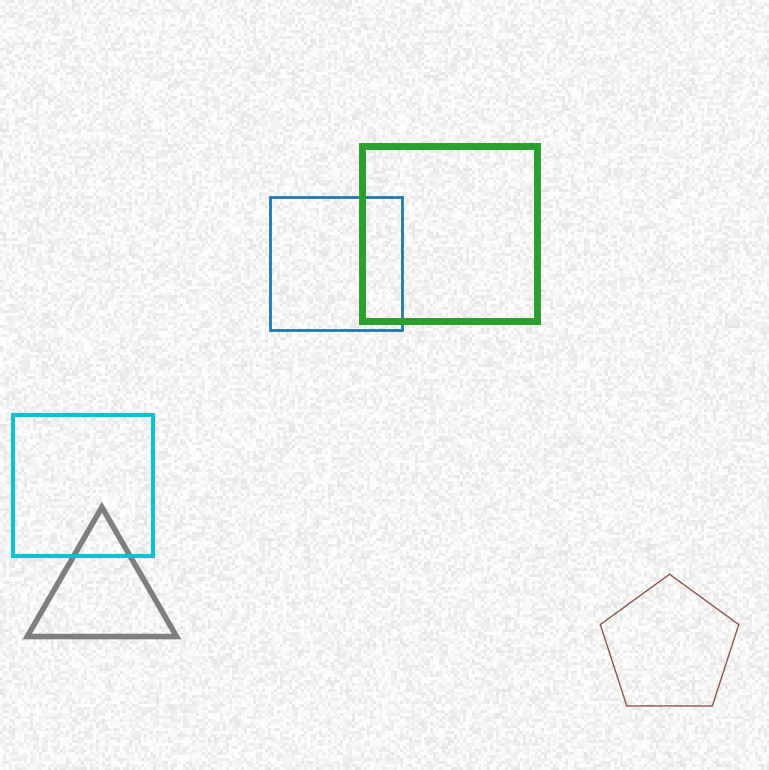[{"shape": "square", "thickness": 1, "radius": 0.43, "center": [0.437, 0.658]}, {"shape": "square", "thickness": 2.5, "radius": 0.57, "center": [0.584, 0.697]}, {"shape": "pentagon", "thickness": 0.5, "radius": 0.47, "center": [0.87, 0.16]}, {"shape": "triangle", "thickness": 2, "radius": 0.56, "center": [0.132, 0.229]}, {"shape": "square", "thickness": 1.5, "radius": 0.46, "center": [0.108, 0.369]}]